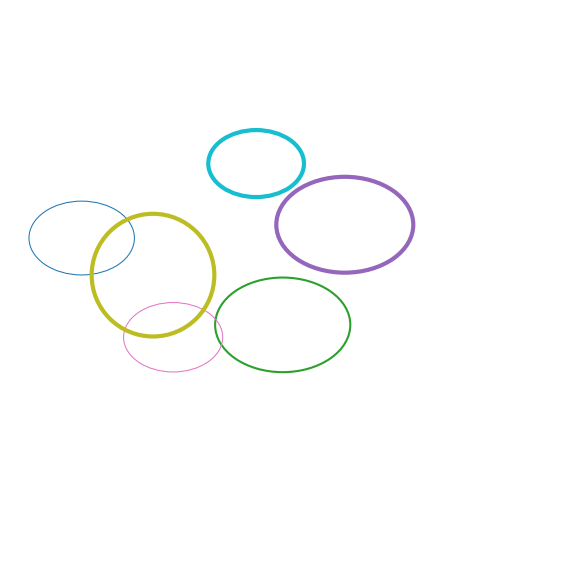[{"shape": "oval", "thickness": 0.5, "radius": 0.46, "center": [0.141, 0.587]}, {"shape": "oval", "thickness": 1, "radius": 0.59, "center": [0.49, 0.437]}, {"shape": "oval", "thickness": 2, "radius": 0.59, "center": [0.597, 0.61]}, {"shape": "oval", "thickness": 0.5, "radius": 0.43, "center": [0.3, 0.415]}, {"shape": "circle", "thickness": 2, "radius": 0.53, "center": [0.265, 0.523]}, {"shape": "oval", "thickness": 2, "radius": 0.41, "center": [0.444, 0.716]}]